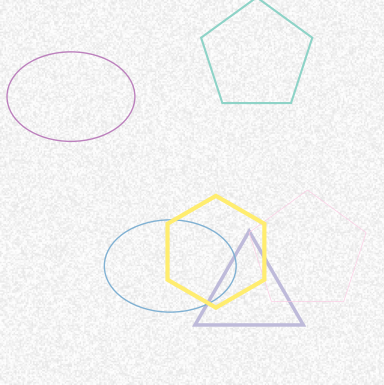[{"shape": "pentagon", "thickness": 1.5, "radius": 0.76, "center": [0.667, 0.855]}, {"shape": "triangle", "thickness": 2.5, "radius": 0.81, "center": [0.647, 0.237]}, {"shape": "oval", "thickness": 1, "radius": 0.86, "center": [0.442, 0.309]}, {"shape": "pentagon", "thickness": 0.5, "radius": 0.8, "center": [0.799, 0.346]}, {"shape": "oval", "thickness": 1, "radius": 0.83, "center": [0.184, 0.749]}, {"shape": "hexagon", "thickness": 3, "radius": 0.73, "center": [0.561, 0.346]}]